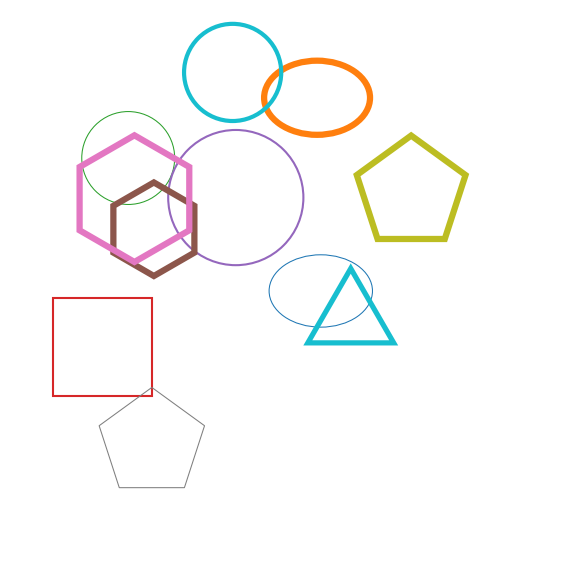[{"shape": "oval", "thickness": 0.5, "radius": 0.45, "center": [0.555, 0.495]}, {"shape": "oval", "thickness": 3, "radius": 0.46, "center": [0.549, 0.83]}, {"shape": "circle", "thickness": 0.5, "radius": 0.4, "center": [0.222, 0.726]}, {"shape": "square", "thickness": 1, "radius": 0.42, "center": [0.178, 0.399]}, {"shape": "circle", "thickness": 1, "radius": 0.59, "center": [0.408, 0.657]}, {"shape": "hexagon", "thickness": 3, "radius": 0.41, "center": [0.266, 0.602]}, {"shape": "hexagon", "thickness": 3, "radius": 0.55, "center": [0.233, 0.655]}, {"shape": "pentagon", "thickness": 0.5, "radius": 0.48, "center": [0.263, 0.232]}, {"shape": "pentagon", "thickness": 3, "radius": 0.5, "center": [0.712, 0.665]}, {"shape": "circle", "thickness": 2, "radius": 0.42, "center": [0.403, 0.874]}, {"shape": "triangle", "thickness": 2.5, "radius": 0.43, "center": [0.607, 0.448]}]